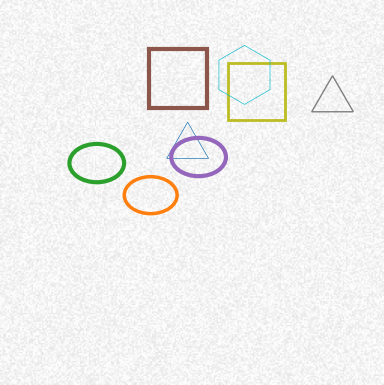[{"shape": "triangle", "thickness": 0.5, "radius": 0.31, "center": [0.487, 0.62]}, {"shape": "oval", "thickness": 2.5, "radius": 0.34, "center": [0.391, 0.493]}, {"shape": "oval", "thickness": 3, "radius": 0.36, "center": [0.251, 0.576]}, {"shape": "oval", "thickness": 3, "radius": 0.36, "center": [0.516, 0.592]}, {"shape": "square", "thickness": 3, "radius": 0.38, "center": [0.462, 0.796]}, {"shape": "triangle", "thickness": 1, "radius": 0.31, "center": [0.864, 0.741]}, {"shape": "square", "thickness": 2, "radius": 0.37, "center": [0.665, 0.763]}, {"shape": "hexagon", "thickness": 0.5, "radius": 0.38, "center": [0.635, 0.805]}]